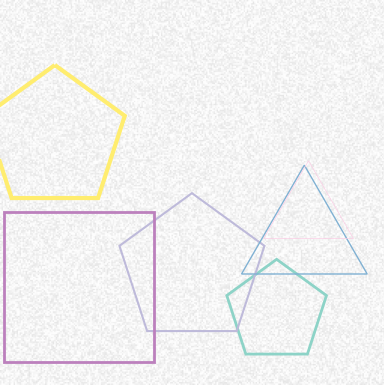[{"shape": "pentagon", "thickness": 2, "radius": 0.68, "center": [0.719, 0.19]}, {"shape": "pentagon", "thickness": 1.5, "radius": 0.99, "center": [0.499, 0.3]}, {"shape": "triangle", "thickness": 1, "radius": 0.94, "center": [0.79, 0.383]}, {"shape": "triangle", "thickness": 0.5, "radius": 0.67, "center": [0.801, 0.448]}, {"shape": "square", "thickness": 2, "radius": 0.97, "center": [0.206, 0.254]}, {"shape": "pentagon", "thickness": 3, "radius": 0.96, "center": [0.142, 0.64]}]